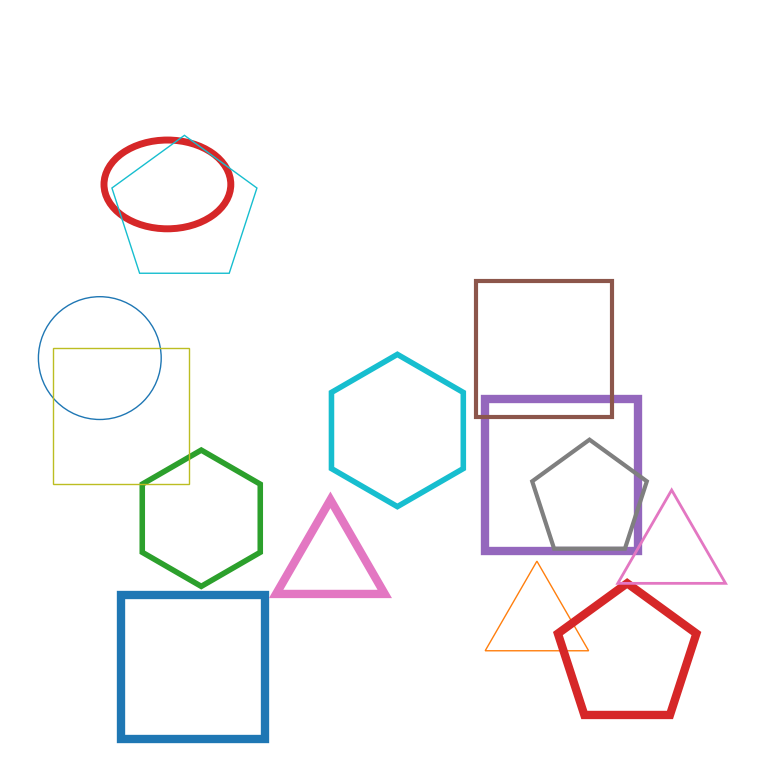[{"shape": "square", "thickness": 3, "radius": 0.47, "center": [0.251, 0.134]}, {"shape": "circle", "thickness": 0.5, "radius": 0.4, "center": [0.13, 0.535]}, {"shape": "triangle", "thickness": 0.5, "radius": 0.39, "center": [0.697, 0.194]}, {"shape": "hexagon", "thickness": 2, "radius": 0.44, "center": [0.261, 0.327]}, {"shape": "oval", "thickness": 2.5, "radius": 0.41, "center": [0.217, 0.76]}, {"shape": "pentagon", "thickness": 3, "radius": 0.47, "center": [0.814, 0.148]}, {"shape": "square", "thickness": 3, "radius": 0.5, "center": [0.729, 0.383]}, {"shape": "square", "thickness": 1.5, "radius": 0.44, "center": [0.706, 0.547]}, {"shape": "triangle", "thickness": 1, "radius": 0.4, "center": [0.872, 0.283]}, {"shape": "triangle", "thickness": 3, "radius": 0.41, "center": [0.429, 0.269]}, {"shape": "pentagon", "thickness": 1.5, "radius": 0.39, "center": [0.766, 0.351]}, {"shape": "square", "thickness": 0.5, "radius": 0.44, "center": [0.157, 0.46]}, {"shape": "hexagon", "thickness": 2, "radius": 0.49, "center": [0.516, 0.441]}, {"shape": "pentagon", "thickness": 0.5, "radius": 0.5, "center": [0.24, 0.725]}]